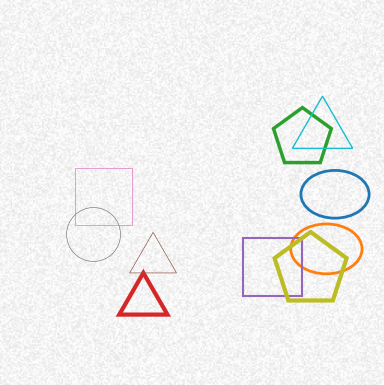[{"shape": "oval", "thickness": 2, "radius": 0.44, "center": [0.87, 0.495]}, {"shape": "oval", "thickness": 2, "radius": 0.46, "center": [0.848, 0.354]}, {"shape": "pentagon", "thickness": 2.5, "radius": 0.39, "center": [0.785, 0.642]}, {"shape": "triangle", "thickness": 3, "radius": 0.36, "center": [0.372, 0.219]}, {"shape": "square", "thickness": 1.5, "radius": 0.38, "center": [0.708, 0.307]}, {"shape": "triangle", "thickness": 0.5, "radius": 0.35, "center": [0.398, 0.326]}, {"shape": "square", "thickness": 0.5, "radius": 0.37, "center": [0.269, 0.489]}, {"shape": "circle", "thickness": 0.5, "radius": 0.35, "center": [0.243, 0.391]}, {"shape": "pentagon", "thickness": 3, "radius": 0.49, "center": [0.807, 0.299]}, {"shape": "triangle", "thickness": 1, "radius": 0.45, "center": [0.838, 0.66]}]